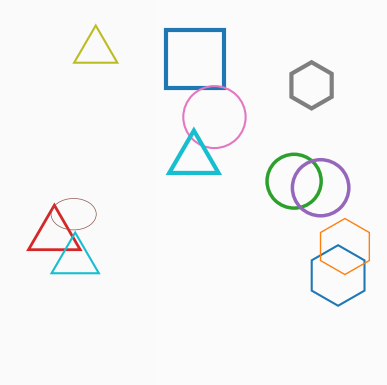[{"shape": "hexagon", "thickness": 1.5, "radius": 0.39, "center": [0.873, 0.284]}, {"shape": "square", "thickness": 3, "radius": 0.37, "center": [0.504, 0.847]}, {"shape": "hexagon", "thickness": 1, "radius": 0.36, "center": [0.89, 0.36]}, {"shape": "circle", "thickness": 2.5, "radius": 0.35, "center": [0.759, 0.529]}, {"shape": "triangle", "thickness": 2, "radius": 0.39, "center": [0.14, 0.39]}, {"shape": "circle", "thickness": 2.5, "radius": 0.36, "center": [0.827, 0.512]}, {"shape": "oval", "thickness": 0.5, "radius": 0.29, "center": [0.19, 0.444]}, {"shape": "circle", "thickness": 1.5, "radius": 0.4, "center": [0.553, 0.696]}, {"shape": "hexagon", "thickness": 3, "radius": 0.3, "center": [0.804, 0.778]}, {"shape": "triangle", "thickness": 1.5, "radius": 0.32, "center": [0.247, 0.869]}, {"shape": "triangle", "thickness": 1.5, "radius": 0.35, "center": [0.194, 0.325]}, {"shape": "triangle", "thickness": 3, "radius": 0.37, "center": [0.5, 0.588]}]